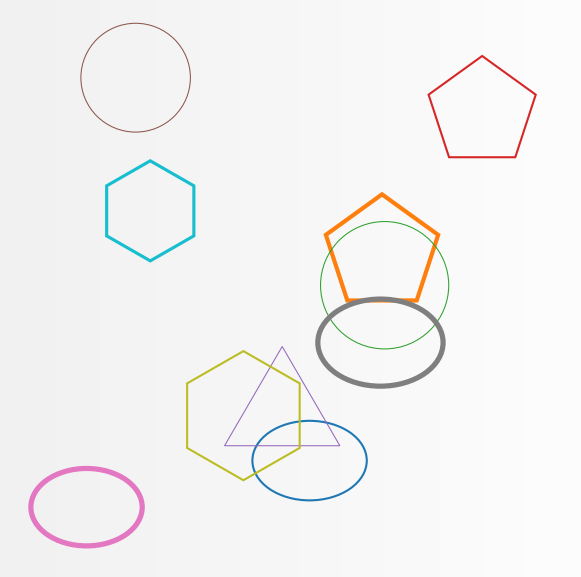[{"shape": "oval", "thickness": 1, "radius": 0.49, "center": [0.533, 0.202]}, {"shape": "pentagon", "thickness": 2, "radius": 0.51, "center": [0.657, 0.561]}, {"shape": "circle", "thickness": 0.5, "radius": 0.55, "center": [0.662, 0.505]}, {"shape": "pentagon", "thickness": 1, "radius": 0.48, "center": [0.83, 0.805]}, {"shape": "triangle", "thickness": 0.5, "radius": 0.57, "center": [0.486, 0.285]}, {"shape": "circle", "thickness": 0.5, "radius": 0.47, "center": [0.233, 0.865]}, {"shape": "oval", "thickness": 2.5, "radius": 0.48, "center": [0.149, 0.121]}, {"shape": "oval", "thickness": 2.5, "radius": 0.54, "center": [0.655, 0.406]}, {"shape": "hexagon", "thickness": 1, "radius": 0.56, "center": [0.419, 0.279]}, {"shape": "hexagon", "thickness": 1.5, "radius": 0.43, "center": [0.259, 0.634]}]